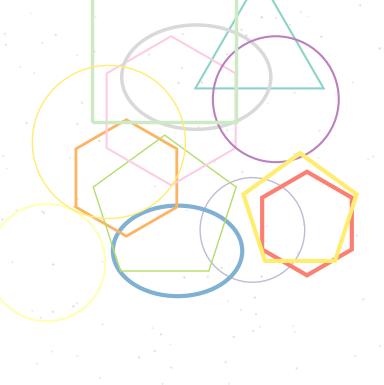[{"shape": "triangle", "thickness": 1.5, "radius": 0.96, "center": [0.674, 0.867]}, {"shape": "circle", "thickness": 1.5, "radius": 0.76, "center": [0.121, 0.318]}, {"shape": "circle", "thickness": 1, "radius": 0.68, "center": [0.656, 0.403]}, {"shape": "hexagon", "thickness": 3, "radius": 0.67, "center": [0.797, 0.419]}, {"shape": "oval", "thickness": 3, "radius": 0.84, "center": [0.461, 0.348]}, {"shape": "hexagon", "thickness": 2, "radius": 0.76, "center": [0.328, 0.538]}, {"shape": "pentagon", "thickness": 1, "radius": 0.98, "center": [0.428, 0.454]}, {"shape": "hexagon", "thickness": 1.5, "radius": 0.97, "center": [0.445, 0.712]}, {"shape": "oval", "thickness": 2.5, "radius": 0.97, "center": [0.51, 0.8]}, {"shape": "circle", "thickness": 1.5, "radius": 0.82, "center": [0.716, 0.742]}, {"shape": "square", "thickness": 2.5, "radius": 0.94, "center": [0.426, 0.869]}, {"shape": "pentagon", "thickness": 3, "radius": 0.77, "center": [0.779, 0.447]}, {"shape": "circle", "thickness": 1, "radius": 0.99, "center": [0.283, 0.631]}]